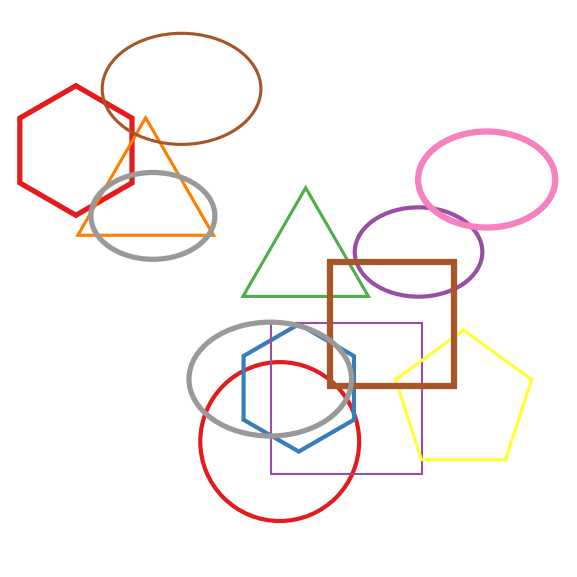[{"shape": "circle", "thickness": 2, "radius": 0.69, "center": [0.484, 0.234]}, {"shape": "hexagon", "thickness": 2.5, "radius": 0.56, "center": [0.131, 0.739]}, {"shape": "hexagon", "thickness": 2, "radius": 0.55, "center": [0.517, 0.327]}, {"shape": "triangle", "thickness": 1.5, "radius": 0.63, "center": [0.529, 0.549]}, {"shape": "square", "thickness": 1, "radius": 0.66, "center": [0.6, 0.309]}, {"shape": "oval", "thickness": 2, "radius": 0.55, "center": [0.725, 0.563]}, {"shape": "triangle", "thickness": 1.5, "radius": 0.68, "center": [0.252, 0.66]}, {"shape": "pentagon", "thickness": 1.5, "radius": 0.62, "center": [0.803, 0.304]}, {"shape": "oval", "thickness": 1.5, "radius": 0.69, "center": [0.314, 0.845]}, {"shape": "square", "thickness": 3, "radius": 0.54, "center": [0.679, 0.438]}, {"shape": "oval", "thickness": 3, "radius": 0.59, "center": [0.843, 0.688]}, {"shape": "oval", "thickness": 2.5, "radius": 0.7, "center": [0.468, 0.343]}, {"shape": "oval", "thickness": 2.5, "radius": 0.54, "center": [0.265, 0.625]}]